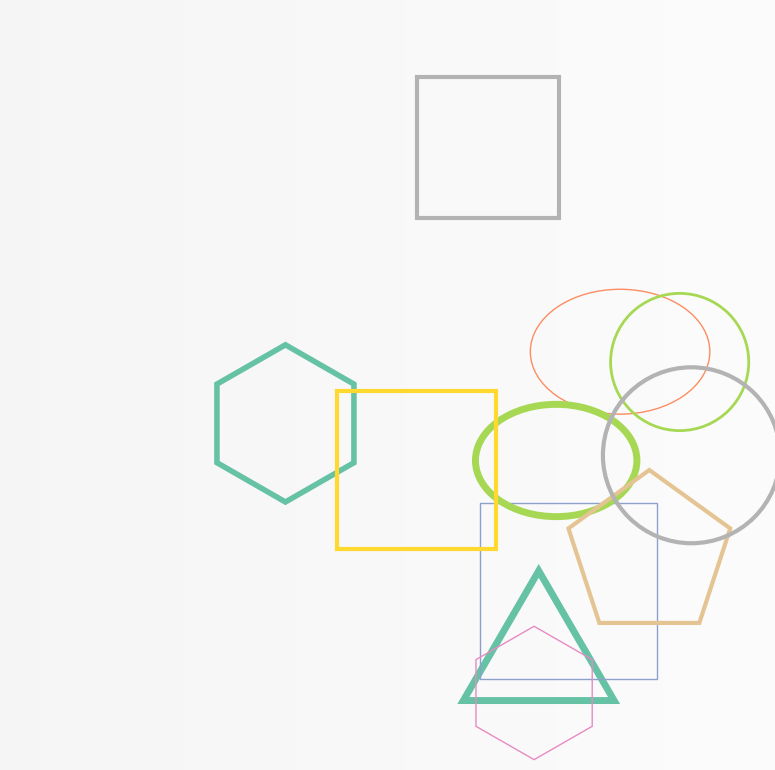[{"shape": "triangle", "thickness": 2.5, "radius": 0.56, "center": [0.695, 0.146]}, {"shape": "hexagon", "thickness": 2, "radius": 0.51, "center": [0.368, 0.45]}, {"shape": "oval", "thickness": 0.5, "radius": 0.58, "center": [0.8, 0.543]}, {"shape": "square", "thickness": 0.5, "radius": 0.57, "center": [0.734, 0.233]}, {"shape": "hexagon", "thickness": 0.5, "radius": 0.43, "center": [0.689, 0.1]}, {"shape": "oval", "thickness": 2.5, "radius": 0.52, "center": [0.718, 0.402]}, {"shape": "circle", "thickness": 1, "radius": 0.45, "center": [0.877, 0.53]}, {"shape": "square", "thickness": 1.5, "radius": 0.51, "center": [0.537, 0.389]}, {"shape": "pentagon", "thickness": 1.5, "radius": 0.55, "center": [0.838, 0.28]}, {"shape": "circle", "thickness": 1.5, "radius": 0.57, "center": [0.892, 0.409]}, {"shape": "square", "thickness": 1.5, "radius": 0.46, "center": [0.629, 0.808]}]